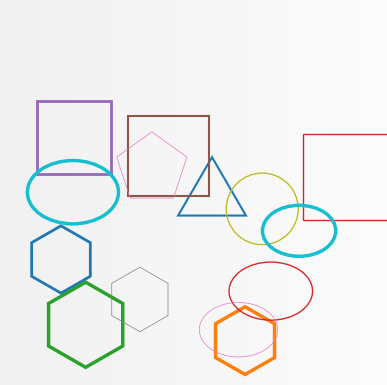[{"shape": "hexagon", "thickness": 2, "radius": 0.44, "center": [0.157, 0.326]}, {"shape": "triangle", "thickness": 1.5, "radius": 0.51, "center": [0.547, 0.491]}, {"shape": "hexagon", "thickness": 2.5, "radius": 0.44, "center": [0.632, 0.115]}, {"shape": "hexagon", "thickness": 2.5, "radius": 0.55, "center": [0.221, 0.156]}, {"shape": "oval", "thickness": 1, "radius": 0.54, "center": [0.699, 0.244]}, {"shape": "square", "thickness": 1, "radius": 0.56, "center": [0.895, 0.54]}, {"shape": "square", "thickness": 2, "radius": 0.47, "center": [0.191, 0.642]}, {"shape": "square", "thickness": 1.5, "radius": 0.52, "center": [0.435, 0.595]}, {"shape": "pentagon", "thickness": 0.5, "radius": 0.48, "center": [0.392, 0.563]}, {"shape": "oval", "thickness": 0.5, "radius": 0.51, "center": [0.616, 0.144]}, {"shape": "hexagon", "thickness": 0.5, "radius": 0.42, "center": [0.361, 0.222]}, {"shape": "circle", "thickness": 1, "radius": 0.46, "center": [0.677, 0.457]}, {"shape": "oval", "thickness": 2.5, "radius": 0.47, "center": [0.772, 0.401]}, {"shape": "oval", "thickness": 2.5, "radius": 0.59, "center": [0.188, 0.501]}]